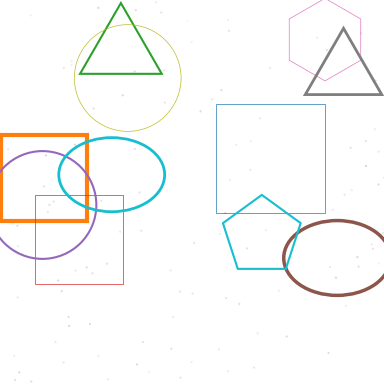[{"shape": "square", "thickness": 0.5, "radius": 0.71, "center": [0.704, 0.589]}, {"shape": "square", "thickness": 3, "radius": 0.56, "center": [0.114, 0.538]}, {"shape": "triangle", "thickness": 1.5, "radius": 0.61, "center": [0.314, 0.87]}, {"shape": "square", "thickness": 0.5, "radius": 0.57, "center": [0.206, 0.378]}, {"shape": "circle", "thickness": 1.5, "radius": 0.7, "center": [0.11, 0.468]}, {"shape": "oval", "thickness": 2.5, "radius": 0.69, "center": [0.876, 0.33]}, {"shape": "hexagon", "thickness": 0.5, "radius": 0.54, "center": [0.844, 0.897]}, {"shape": "triangle", "thickness": 2, "radius": 0.57, "center": [0.892, 0.812]}, {"shape": "circle", "thickness": 0.5, "radius": 0.69, "center": [0.332, 0.797]}, {"shape": "pentagon", "thickness": 1.5, "radius": 0.53, "center": [0.68, 0.388]}, {"shape": "oval", "thickness": 2, "radius": 0.69, "center": [0.29, 0.546]}]